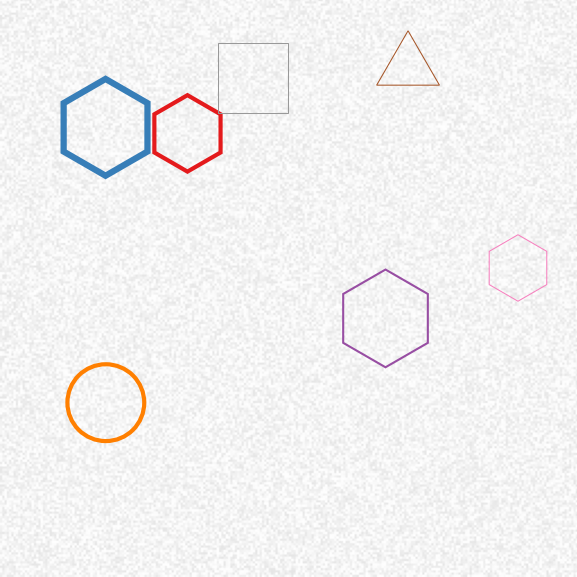[{"shape": "hexagon", "thickness": 2, "radius": 0.33, "center": [0.325, 0.768]}, {"shape": "hexagon", "thickness": 3, "radius": 0.42, "center": [0.183, 0.779]}, {"shape": "hexagon", "thickness": 1, "radius": 0.42, "center": [0.668, 0.448]}, {"shape": "circle", "thickness": 2, "radius": 0.33, "center": [0.183, 0.302]}, {"shape": "triangle", "thickness": 0.5, "radius": 0.31, "center": [0.707, 0.883]}, {"shape": "hexagon", "thickness": 0.5, "radius": 0.29, "center": [0.897, 0.535]}, {"shape": "square", "thickness": 0.5, "radius": 0.3, "center": [0.438, 0.864]}]